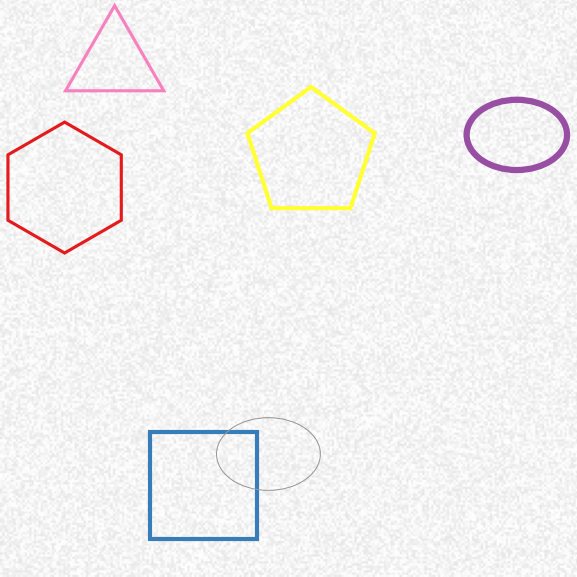[{"shape": "hexagon", "thickness": 1.5, "radius": 0.57, "center": [0.112, 0.674]}, {"shape": "square", "thickness": 2, "radius": 0.46, "center": [0.352, 0.158]}, {"shape": "oval", "thickness": 3, "radius": 0.43, "center": [0.895, 0.766]}, {"shape": "pentagon", "thickness": 2, "radius": 0.58, "center": [0.539, 0.733]}, {"shape": "triangle", "thickness": 1.5, "radius": 0.49, "center": [0.199, 0.891]}, {"shape": "oval", "thickness": 0.5, "radius": 0.45, "center": [0.465, 0.213]}]